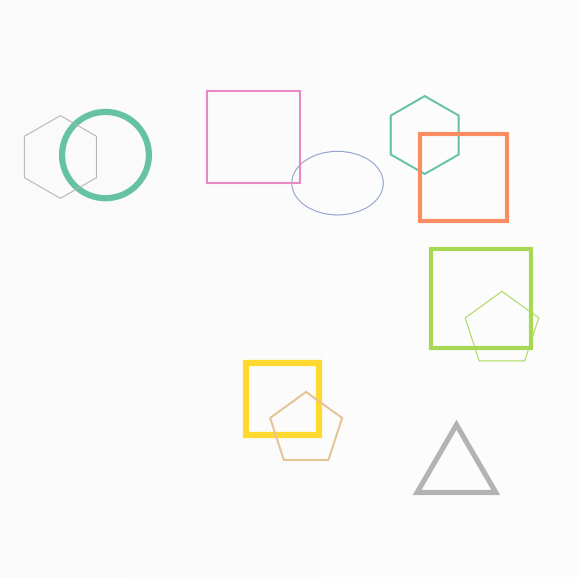[{"shape": "hexagon", "thickness": 1, "radius": 0.34, "center": [0.731, 0.765]}, {"shape": "circle", "thickness": 3, "radius": 0.37, "center": [0.181, 0.731]}, {"shape": "square", "thickness": 2, "radius": 0.38, "center": [0.797, 0.692]}, {"shape": "oval", "thickness": 0.5, "radius": 0.39, "center": [0.581, 0.682]}, {"shape": "square", "thickness": 1, "radius": 0.4, "center": [0.437, 0.762]}, {"shape": "square", "thickness": 2, "radius": 0.43, "center": [0.827, 0.483]}, {"shape": "pentagon", "thickness": 0.5, "radius": 0.33, "center": [0.864, 0.428]}, {"shape": "square", "thickness": 3, "radius": 0.31, "center": [0.486, 0.308]}, {"shape": "pentagon", "thickness": 1, "radius": 0.33, "center": [0.527, 0.255]}, {"shape": "triangle", "thickness": 2.5, "radius": 0.39, "center": [0.785, 0.185]}, {"shape": "hexagon", "thickness": 0.5, "radius": 0.36, "center": [0.104, 0.727]}]